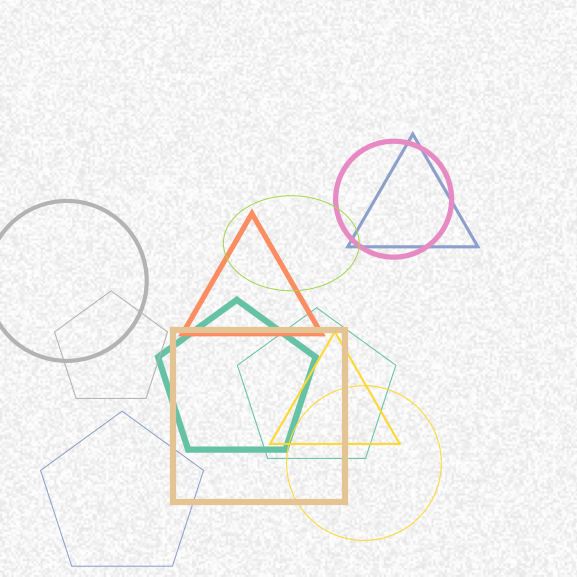[{"shape": "pentagon", "thickness": 0.5, "radius": 0.72, "center": [0.548, 0.322]}, {"shape": "pentagon", "thickness": 3, "radius": 0.72, "center": [0.41, 0.337]}, {"shape": "triangle", "thickness": 2.5, "radius": 0.69, "center": [0.436, 0.491]}, {"shape": "pentagon", "thickness": 0.5, "radius": 0.74, "center": [0.211, 0.139]}, {"shape": "triangle", "thickness": 1.5, "radius": 0.65, "center": [0.715, 0.637]}, {"shape": "circle", "thickness": 2.5, "radius": 0.5, "center": [0.682, 0.654]}, {"shape": "oval", "thickness": 0.5, "radius": 0.59, "center": [0.504, 0.578]}, {"shape": "circle", "thickness": 0.5, "radius": 0.67, "center": [0.63, 0.197]}, {"shape": "triangle", "thickness": 1, "radius": 0.65, "center": [0.58, 0.295]}, {"shape": "square", "thickness": 3, "radius": 0.75, "center": [0.449, 0.28]}, {"shape": "pentagon", "thickness": 0.5, "radius": 0.51, "center": [0.192, 0.393]}, {"shape": "circle", "thickness": 2, "radius": 0.69, "center": [0.116, 0.513]}]